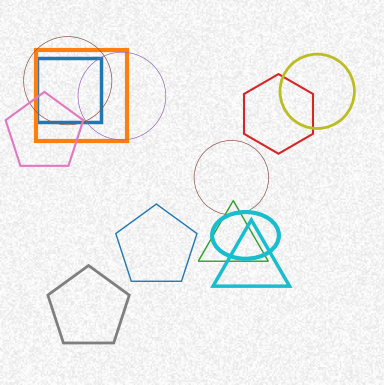[{"shape": "square", "thickness": 2.5, "radius": 0.42, "center": [0.18, 0.767]}, {"shape": "pentagon", "thickness": 1, "radius": 0.55, "center": [0.406, 0.359]}, {"shape": "square", "thickness": 3, "radius": 0.59, "center": [0.211, 0.752]}, {"shape": "triangle", "thickness": 1, "radius": 0.52, "center": [0.606, 0.374]}, {"shape": "hexagon", "thickness": 1.5, "radius": 0.52, "center": [0.723, 0.704]}, {"shape": "circle", "thickness": 0.5, "radius": 0.57, "center": [0.317, 0.75]}, {"shape": "circle", "thickness": 0.5, "radius": 0.48, "center": [0.601, 0.539]}, {"shape": "circle", "thickness": 0.5, "radius": 0.57, "center": [0.176, 0.79]}, {"shape": "pentagon", "thickness": 1.5, "radius": 0.53, "center": [0.115, 0.655]}, {"shape": "pentagon", "thickness": 2, "radius": 0.56, "center": [0.23, 0.199]}, {"shape": "circle", "thickness": 2, "radius": 0.48, "center": [0.824, 0.763]}, {"shape": "triangle", "thickness": 2.5, "radius": 0.57, "center": [0.653, 0.314]}, {"shape": "oval", "thickness": 3, "radius": 0.43, "center": [0.638, 0.389]}]